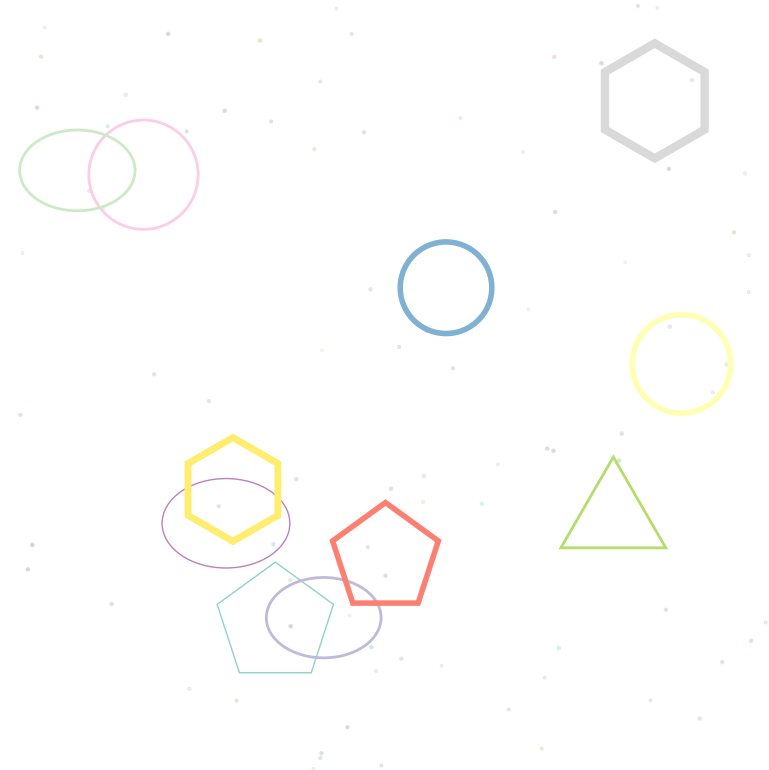[{"shape": "pentagon", "thickness": 0.5, "radius": 0.4, "center": [0.358, 0.191]}, {"shape": "circle", "thickness": 2, "radius": 0.32, "center": [0.885, 0.527]}, {"shape": "oval", "thickness": 1, "radius": 0.37, "center": [0.42, 0.198]}, {"shape": "pentagon", "thickness": 2, "radius": 0.36, "center": [0.501, 0.275]}, {"shape": "circle", "thickness": 2, "radius": 0.3, "center": [0.579, 0.626]}, {"shape": "triangle", "thickness": 1, "radius": 0.39, "center": [0.797, 0.328]}, {"shape": "circle", "thickness": 1, "radius": 0.35, "center": [0.186, 0.773]}, {"shape": "hexagon", "thickness": 3, "radius": 0.37, "center": [0.85, 0.869]}, {"shape": "oval", "thickness": 0.5, "radius": 0.41, "center": [0.293, 0.32]}, {"shape": "oval", "thickness": 1, "radius": 0.37, "center": [0.1, 0.779]}, {"shape": "hexagon", "thickness": 2.5, "radius": 0.34, "center": [0.303, 0.364]}]